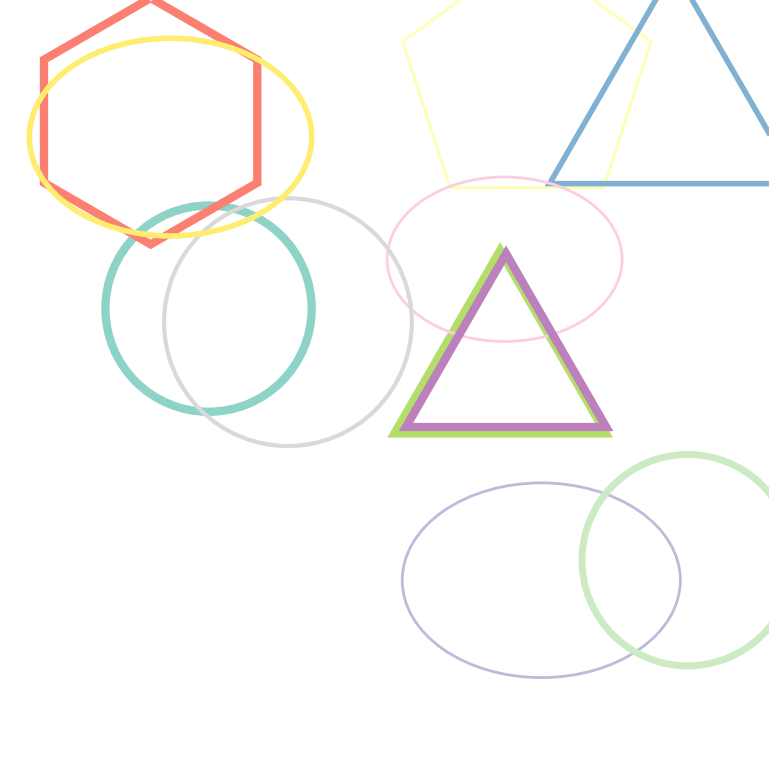[{"shape": "circle", "thickness": 3, "radius": 0.67, "center": [0.271, 0.599]}, {"shape": "pentagon", "thickness": 1, "radius": 0.85, "center": [0.684, 0.894]}, {"shape": "oval", "thickness": 1, "radius": 0.9, "center": [0.703, 0.246]}, {"shape": "hexagon", "thickness": 3, "radius": 0.8, "center": [0.196, 0.843]}, {"shape": "triangle", "thickness": 2, "radius": 0.93, "center": [0.875, 0.855]}, {"shape": "triangle", "thickness": 3, "radius": 0.79, "center": [0.65, 0.516]}, {"shape": "oval", "thickness": 1, "radius": 0.76, "center": [0.655, 0.663]}, {"shape": "circle", "thickness": 1.5, "radius": 0.8, "center": [0.374, 0.582]}, {"shape": "triangle", "thickness": 3, "radius": 0.75, "center": [0.657, 0.52]}, {"shape": "circle", "thickness": 2.5, "radius": 0.69, "center": [0.893, 0.272]}, {"shape": "oval", "thickness": 2, "radius": 0.92, "center": [0.221, 0.822]}]